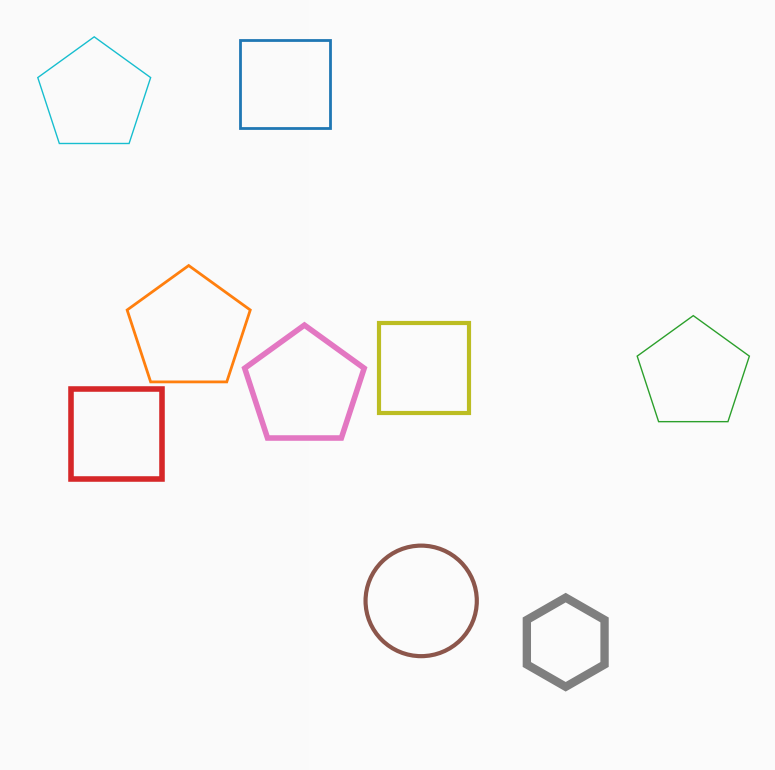[{"shape": "square", "thickness": 1, "radius": 0.29, "center": [0.368, 0.891]}, {"shape": "pentagon", "thickness": 1, "radius": 0.42, "center": [0.243, 0.572]}, {"shape": "pentagon", "thickness": 0.5, "radius": 0.38, "center": [0.895, 0.514]}, {"shape": "square", "thickness": 2, "radius": 0.29, "center": [0.15, 0.436]}, {"shape": "circle", "thickness": 1.5, "radius": 0.36, "center": [0.543, 0.22]}, {"shape": "pentagon", "thickness": 2, "radius": 0.41, "center": [0.393, 0.497]}, {"shape": "hexagon", "thickness": 3, "radius": 0.29, "center": [0.73, 0.166]}, {"shape": "square", "thickness": 1.5, "radius": 0.29, "center": [0.547, 0.522]}, {"shape": "pentagon", "thickness": 0.5, "radius": 0.38, "center": [0.122, 0.876]}]